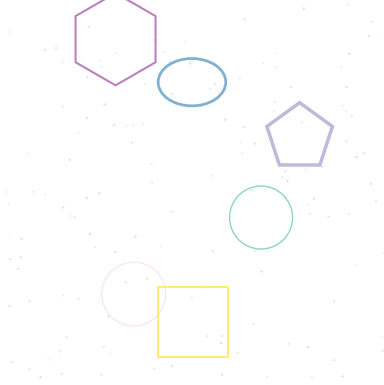[{"shape": "circle", "thickness": 1, "radius": 0.41, "center": [0.678, 0.435]}, {"shape": "pentagon", "thickness": 2.5, "radius": 0.45, "center": [0.778, 0.644]}, {"shape": "oval", "thickness": 2, "radius": 0.44, "center": [0.499, 0.787]}, {"shape": "circle", "thickness": 0.5, "radius": 0.42, "center": [0.347, 0.236]}, {"shape": "hexagon", "thickness": 1.5, "radius": 0.6, "center": [0.3, 0.898]}, {"shape": "square", "thickness": 1.5, "radius": 0.46, "center": [0.502, 0.163]}]